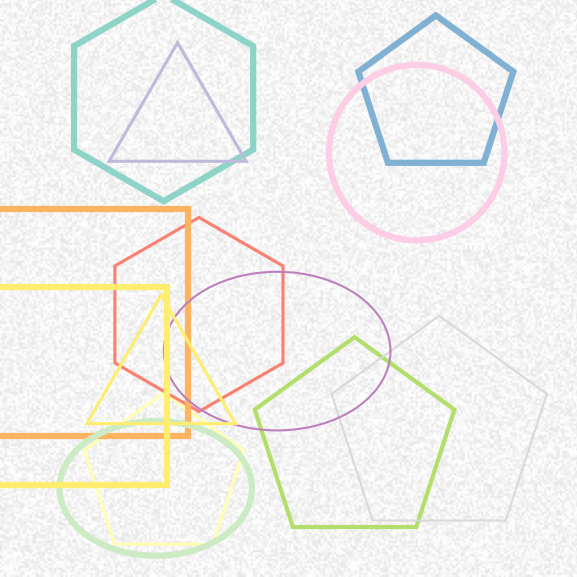[{"shape": "hexagon", "thickness": 3, "radius": 0.9, "center": [0.283, 0.83]}, {"shape": "pentagon", "thickness": 1.5, "radius": 0.73, "center": [0.284, 0.174]}, {"shape": "triangle", "thickness": 1.5, "radius": 0.69, "center": [0.307, 0.788]}, {"shape": "hexagon", "thickness": 1.5, "radius": 0.84, "center": [0.345, 0.455]}, {"shape": "pentagon", "thickness": 3, "radius": 0.71, "center": [0.755, 0.831]}, {"shape": "square", "thickness": 3, "radius": 0.98, "center": [0.129, 0.441]}, {"shape": "pentagon", "thickness": 2, "radius": 0.91, "center": [0.614, 0.234]}, {"shape": "circle", "thickness": 3, "radius": 0.76, "center": [0.722, 0.735]}, {"shape": "pentagon", "thickness": 1, "radius": 0.98, "center": [0.76, 0.256]}, {"shape": "oval", "thickness": 1, "radius": 0.98, "center": [0.48, 0.391]}, {"shape": "oval", "thickness": 3, "radius": 0.83, "center": [0.27, 0.153]}, {"shape": "triangle", "thickness": 1.5, "radius": 0.74, "center": [0.279, 0.34]}, {"shape": "square", "thickness": 3, "radius": 0.86, "center": [0.117, 0.331]}]